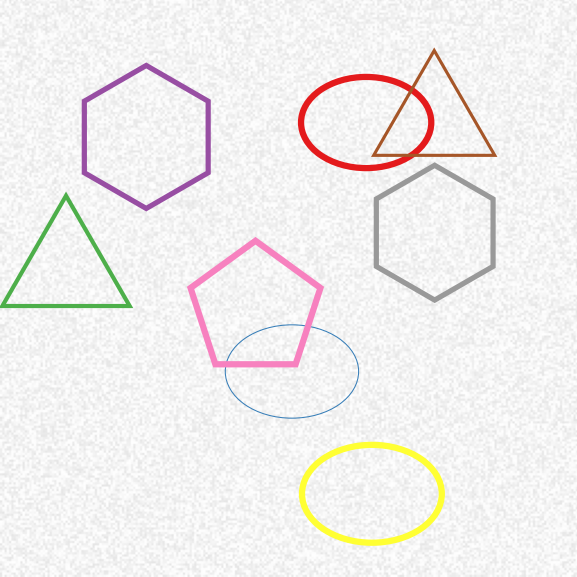[{"shape": "oval", "thickness": 3, "radius": 0.56, "center": [0.634, 0.787]}, {"shape": "oval", "thickness": 0.5, "radius": 0.58, "center": [0.506, 0.356]}, {"shape": "triangle", "thickness": 2, "radius": 0.64, "center": [0.114, 0.533]}, {"shape": "hexagon", "thickness": 2.5, "radius": 0.62, "center": [0.253, 0.762]}, {"shape": "oval", "thickness": 3, "radius": 0.61, "center": [0.644, 0.144]}, {"shape": "triangle", "thickness": 1.5, "radius": 0.6, "center": [0.752, 0.791]}, {"shape": "pentagon", "thickness": 3, "radius": 0.59, "center": [0.442, 0.464]}, {"shape": "hexagon", "thickness": 2.5, "radius": 0.58, "center": [0.753, 0.596]}]